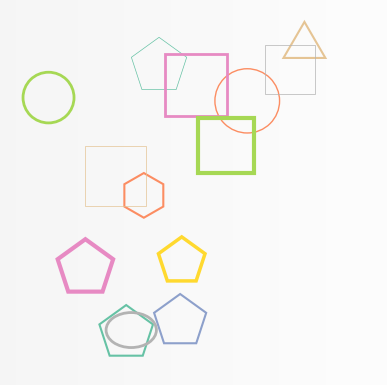[{"shape": "pentagon", "thickness": 1.5, "radius": 0.36, "center": [0.326, 0.135]}, {"shape": "pentagon", "thickness": 0.5, "radius": 0.38, "center": [0.41, 0.828]}, {"shape": "circle", "thickness": 1, "radius": 0.42, "center": [0.638, 0.738]}, {"shape": "hexagon", "thickness": 1.5, "radius": 0.29, "center": [0.371, 0.493]}, {"shape": "pentagon", "thickness": 1.5, "radius": 0.35, "center": [0.465, 0.166]}, {"shape": "square", "thickness": 2, "radius": 0.4, "center": [0.506, 0.78]}, {"shape": "pentagon", "thickness": 3, "radius": 0.38, "center": [0.22, 0.303]}, {"shape": "square", "thickness": 3, "radius": 0.36, "center": [0.583, 0.622]}, {"shape": "circle", "thickness": 2, "radius": 0.33, "center": [0.125, 0.747]}, {"shape": "pentagon", "thickness": 2.5, "radius": 0.32, "center": [0.469, 0.321]}, {"shape": "triangle", "thickness": 1.5, "radius": 0.31, "center": [0.786, 0.881]}, {"shape": "square", "thickness": 0.5, "radius": 0.39, "center": [0.298, 0.543]}, {"shape": "square", "thickness": 0.5, "radius": 0.32, "center": [0.748, 0.819]}, {"shape": "oval", "thickness": 2, "radius": 0.32, "center": [0.339, 0.143]}]